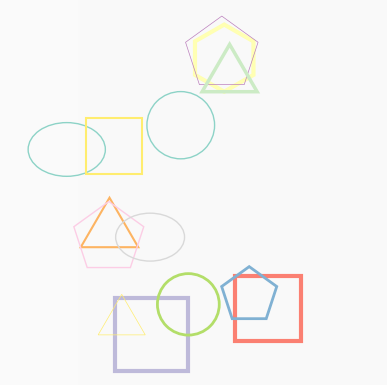[{"shape": "oval", "thickness": 1, "radius": 0.5, "center": [0.172, 0.612]}, {"shape": "circle", "thickness": 1, "radius": 0.44, "center": [0.466, 0.675]}, {"shape": "hexagon", "thickness": 3, "radius": 0.44, "center": [0.579, 0.849]}, {"shape": "square", "thickness": 3, "radius": 0.47, "center": [0.391, 0.132]}, {"shape": "square", "thickness": 3, "radius": 0.42, "center": [0.691, 0.199]}, {"shape": "pentagon", "thickness": 2, "radius": 0.37, "center": [0.643, 0.233]}, {"shape": "triangle", "thickness": 1.5, "radius": 0.43, "center": [0.283, 0.401]}, {"shape": "circle", "thickness": 2, "radius": 0.4, "center": [0.486, 0.209]}, {"shape": "pentagon", "thickness": 1, "radius": 0.47, "center": [0.281, 0.382]}, {"shape": "oval", "thickness": 1, "radius": 0.44, "center": [0.387, 0.384]}, {"shape": "pentagon", "thickness": 0.5, "radius": 0.49, "center": [0.572, 0.86]}, {"shape": "triangle", "thickness": 2.5, "radius": 0.41, "center": [0.593, 0.803]}, {"shape": "square", "thickness": 1.5, "radius": 0.36, "center": [0.294, 0.621]}, {"shape": "triangle", "thickness": 0.5, "radius": 0.35, "center": [0.314, 0.165]}]